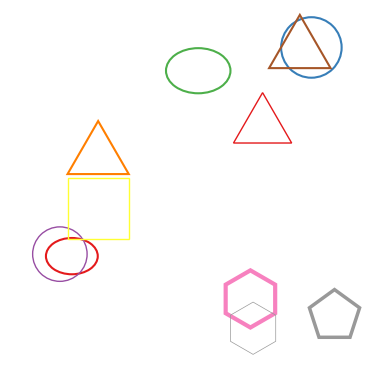[{"shape": "oval", "thickness": 1.5, "radius": 0.34, "center": [0.187, 0.335]}, {"shape": "triangle", "thickness": 1, "radius": 0.44, "center": [0.682, 0.672]}, {"shape": "circle", "thickness": 1.5, "radius": 0.39, "center": [0.809, 0.877]}, {"shape": "oval", "thickness": 1.5, "radius": 0.42, "center": [0.515, 0.816]}, {"shape": "circle", "thickness": 1, "radius": 0.35, "center": [0.156, 0.34]}, {"shape": "triangle", "thickness": 1.5, "radius": 0.46, "center": [0.255, 0.594]}, {"shape": "square", "thickness": 1, "radius": 0.39, "center": [0.256, 0.459]}, {"shape": "triangle", "thickness": 1.5, "radius": 0.46, "center": [0.779, 0.869]}, {"shape": "hexagon", "thickness": 3, "radius": 0.37, "center": [0.65, 0.224]}, {"shape": "hexagon", "thickness": 0.5, "radius": 0.34, "center": [0.657, 0.147]}, {"shape": "pentagon", "thickness": 2.5, "radius": 0.34, "center": [0.869, 0.179]}]